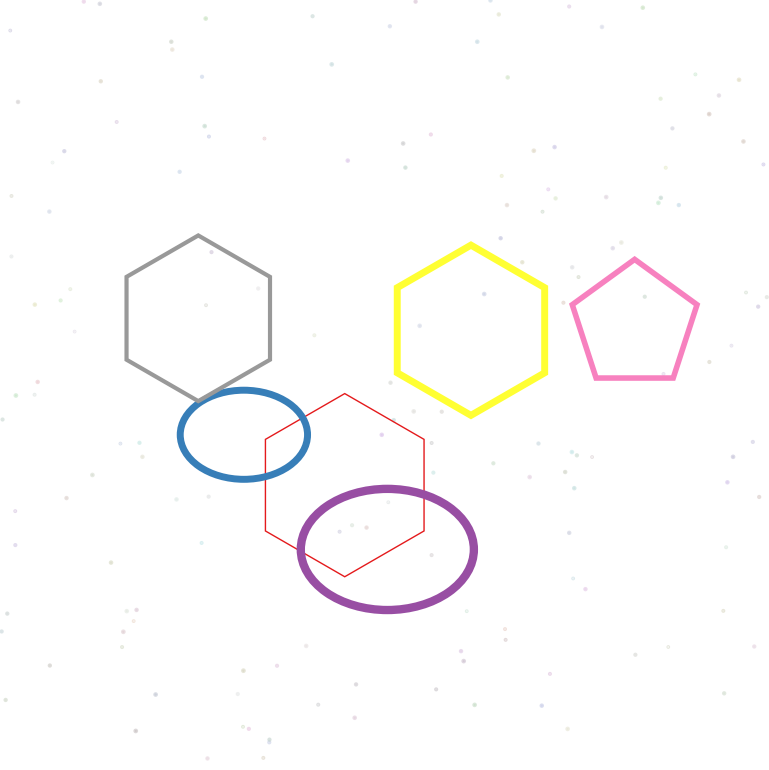[{"shape": "hexagon", "thickness": 0.5, "radius": 0.59, "center": [0.448, 0.37]}, {"shape": "oval", "thickness": 2.5, "radius": 0.41, "center": [0.317, 0.435]}, {"shape": "oval", "thickness": 3, "radius": 0.56, "center": [0.503, 0.286]}, {"shape": "hexagon", "thickness": 2.5, "radius": 0.55, "center": [0.612, 0.571]}, {"shape": "pentagon", "thickness": 2, "radius": 0.43, "center": [0.824, 0.578]}, {"shape": "hexagon", "thickness": 1.5, "radius": 0.54, "center": [0.257, 0.587]}]